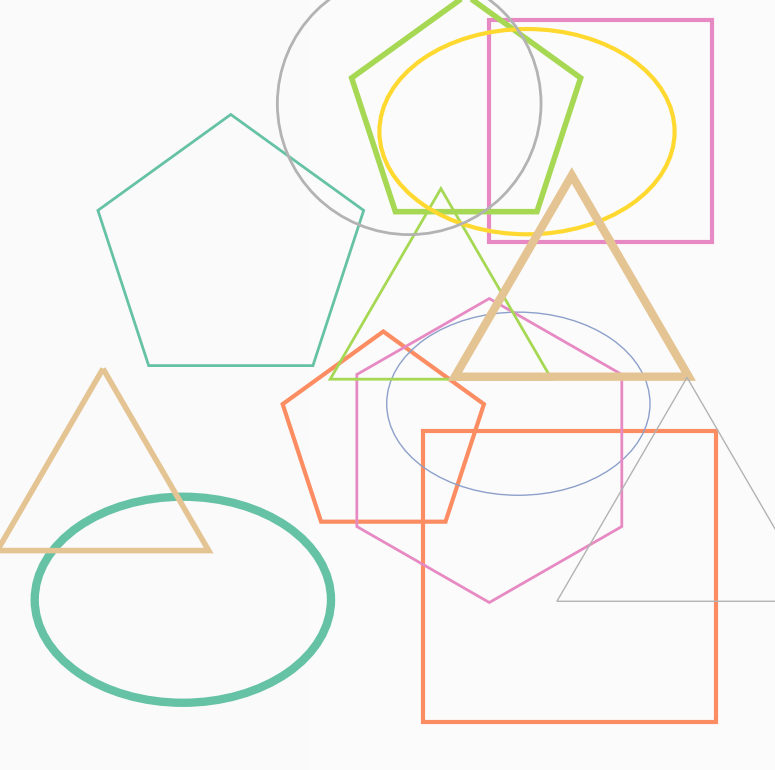[{"shape": "oval", "thickness": 3, "radius": 0.96, "center": [0.236, 0.221]}, {"shape": "pentagon", "thickness": 1, "radius": 0.9, "center": [0.298, 0.671]}, {"shape": "pentagon", "thickness": 1.5, "radius": 0.68, "center": [0.495, 0.433]}, {"shape": "square", "thickness": 1.5, "radius": 0.94, "center": [0.735, 0.251]}, {"shape": "oval", "thickness": 0.5, "radius": 0.85, "center": [0.669, 0.476]}, {"shape": "hexagon", "thickness": 1, "radius": 0.99, "center": [0.631, 0.415]}, {"shape": "square", "thickness": 1.5, "radius": 0.72, "center": [0.775, 0.83]}, {"shape": "triangle", "thickness": 1, "radius": 0.83, "center": [0.569, 0.59]}, {"shape": "pentagon", "thickness": 2, "radius": 0.78, "center": [0.601, 0.851]}, {"shape": "oval", "thickness": 1.5, "radius": 0.95, "center": [0.68, 0.829]}, {"shape": "triangle", "thickness": 3, "radius": 0.87, "center": [0.738, 0.598]}, {"shape": "triangle", "thickness": 2, "radius": 0.79, "center": [0.133, 0.364]}, {"shape": "circle", "thickness": 1, "radius": 0.85, "center": [0.528, 0.865]}, {"shape": "triangle", "thickness": 0.5, "radius": 0.97, "center": [0.886, 0.316]}]